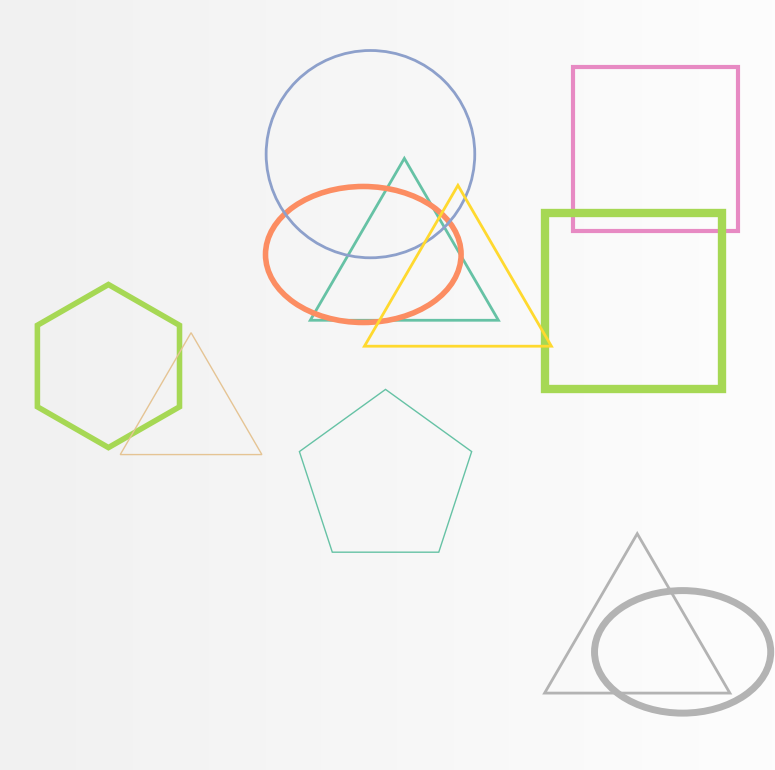[{"shape": "pentagon", "thickness": 0.5, "radius": 0.58, "center": [0.497, 0.377]}, {"shape": "triangle", "thickness": 1, "radius": 0.7, "center": [0.522, 0.654]}, {"shape": "oval", "thickness": 2, "radius": 0.63, "center": [0.469, 0.669]}, {"shape": "circle", "thickness": 1, "radius": 0.67, "center": [0.478, 0.8]}, {"shape": "square", "thickness": 1.5, "radius": 0.53, "center": [0.846, 0.807]}, {"shape": "hexagon", "thickness": 2, "radius": 0.53, "center": [0.14, 0.525]}, {"shape": "square", "thickness": 3, "radius": 0.57, "center": [0.817, 0.609]}, {"shape": "triangle", "thickness": 1, "radius": 0.7, "center": [0.591, 0.62]}, {"shape": "triangle", "thickness": 0.5, "radius": 0.53, "center": [0.247, 0.462]}, {"shape": "oval", "thickness": 2.5, "radius": 0.57, "center": [0.881, 0.153]}, {"shape": "triangle", "thickness": 1, "radius": 0.69, "center": [0.822, 0.169]}]